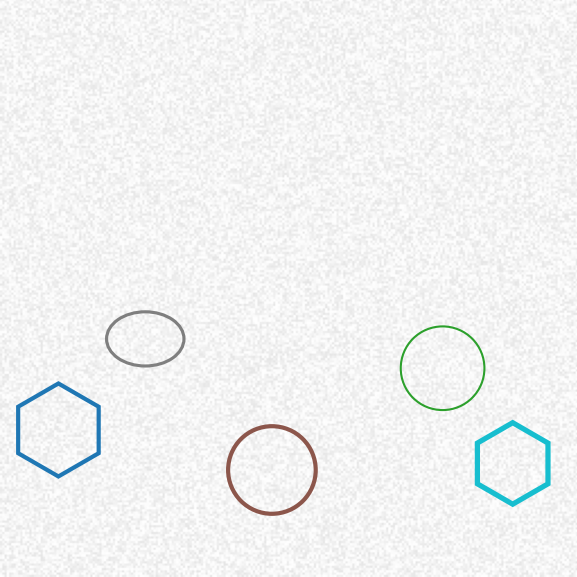[{"shape": "hexagon", "thickness": 2, "radius": 0.4, "center": [0.101, 0.255]}, {"shape": "circle", "thickness": 1, "radius": 0.36, "center": [0.766, 0.361]}, {"shape": "circle", "thickness": 2, "radius": 0.38, "center": [0.471, 0.185]}, {"shape": "oval", "thickness": 1.5, "radius": 0.34, "center": [0.252, 0.412]}, {"shape": "hexagon", "thickness": 2.5, "radius": 0.35, "center": [0.888, 0.197]}]